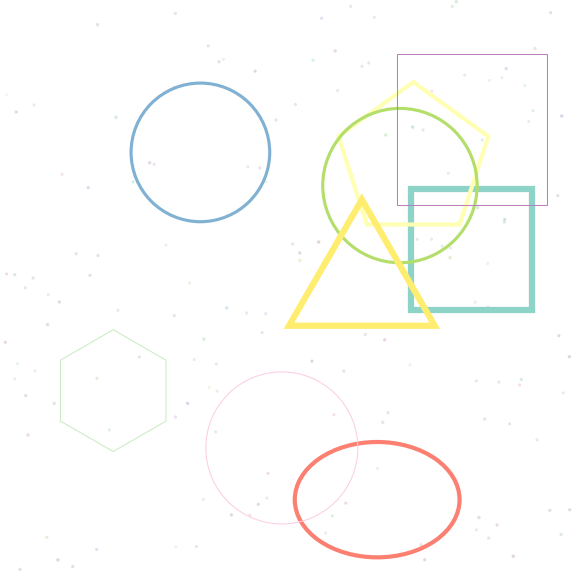[{"shape": "square", "thickness": 3, "radius": 0.52, "center": [0.817, 0.567]}, {"shape": "pentagon", "thickness": 2, "radius": 0.68, "center": [0.716, 0.721]}, {"shape": "oval", "thickness": 2, "radius": 0.71, "center": [0.653, 0.134]}, {"shape": "circle", "thickness": 1.5, "radius": 0.6, "center": [0.347, 0.735]}, {"shape": "circle", "thickness": 1.5, "radius": 0.67, "center": [0.693, 0.678]}, {"shape": "circle", "thickness": 0.5, "radius": 0.66, "center": [0.488, 0.224]}, {"shape": "square", "thickness": 0.5, "radius": 0.65, "center": [0.817, 0.774]}, {"shape": "hexagon", "thickness": 0.5, "radius": 0.53, "center": [0.196, 0.323]}, {"shape": "triangle", "thickness": 3, "radius": 0.73, "center": [0.627, 0.508]}]